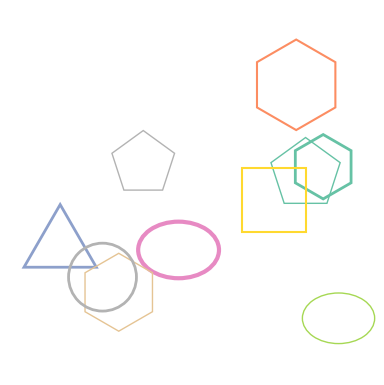[{"shape": "hexagon", "thickness": 2, "radius": 0.42, "center": [0.839, 0.567]}, {"shape": "pentagon", "thickness": 1, "radius": 0.47, "center": [0.794, 0.548]}, {"shape": "hexagon", "thickness": 1.5, "radius": 0.59, "center": [0.769, 0.78]}, {"shape": "triangle", "thickness": 2, "radius": 0.54, "center": [0.156, 0.36]}, {"shape": "oval", "thickness": 3, "radius": 0.52, "center": [0.464, 0.351]}, {"shape": "oval", "thickness": 1, "radius": 0.47, "center": [0.879, 0.173]}, {"shape": "square", "thickness": 1.5, "radius": 0.42, "center": [0.712, 0.48]}, {"shape": "hexagon", "thickness": 1, "radius": 0.51, "center": [0.308, 0.241]}, {"shape": "pentagon", "thickness": 1, "radius": 0.43, "center": [0.372, 0.575]}, {"shape": "circle", "thickness": 2, "radius": 0.44, "center": [0.266, 0.28]}]